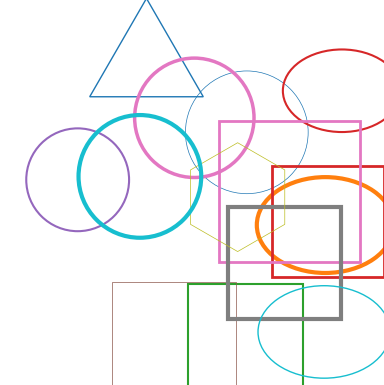[{"shape": "circle", "thickness": 0.5, "radius": 0.8, "center": [0.641, 0.656]}, {"shape": "triangle", "thickness": 1, "radius": 0.85, "center": [0.38, 0.834]}, {"shape": "oval", "thickness": 3, "radius": 0.89, "center": [0.845, 0.415]}, {"shape": "square", "thickness": 1.5, "radius": 0.75, "center": [0.637, 0.113]}, {"shape": "oval", "thickness": 1.5, "radius": 0.77, "center": [0.888, 0.764]}, {"shape": "square", "thickness": 2, "radius": 0.72, "center": [0.852, 0.424]}, {"shape": "circle", "thickness": 1.5, "radius": 0.67, "center": [0.202, 0.533]}, {"shape": "square", "thickness": 0.5, "radius": 0.81, "center": [0.453, 0.105]}, {"shape": "circle", "thickness": 2.5, "radius": 0.78, "center": [0.505, 0.694]}, {"shape": "square", "thickness": 2, "radius": 0.91, "center": [0.753, 0.502]}, {"shape": "square", "thickness": 3, "radius": 0.73, "center": [0.739, 0.317]}, {"shape": "hexagon", "thickness": 0.5, "radius": 0.71, "center": [0.617, 0.488]}, {"shape": "circle", "thickness": 3, "radius": 0.8, "center": [0.363, 0.542]}, {"shape": "oval", "thickness": 1, "radius": 0.86, "center": [0.842, 0.138]}]